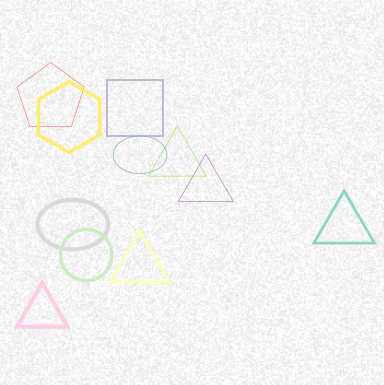[{"shape": "triangle", "thickness": 2, "radius": 0.45, "center": [0.894, 0.414]}, {"shape": "triangle", "thickness": 2, "radius": 0.44, "center": [0.363, 0.312]}, {"shape": "square", "thickness": 1.5, "radius": 0.36, "center": [0.35, 0.72]}, {"shape": "pentagon", "thickness": 0.5, "radius": 0.46, "center": [0.132, 0.746]}, {"shape": "oval", "thickness": 0.5, "radius": 0.35, "center": [0.364, 0.598]}, {"shape": "triangle", "thickness": 0.5, "radius": 0.44, "center": [0.461, 0.586]}, {"shape": "triangle", "thickness": 3, "radius": 0.38, "center": [0.11, 0.189]}, {"shape": "oval", "thickness": 3, "radius": 0.46, "center": [0.189, 0.417]}, {"shape": "triangle", "thickness": 0.5, "radius": 0.41, "center": [0.535, 0.517]}, {"shape": "circle", "thickness": 2.5, "radius": 0.33, "center": [0.224, 0.337]}, {"shape": "hexagon", "thickness": 2.5, "radius": 0.46, "center": [0.179, 0.696]}]